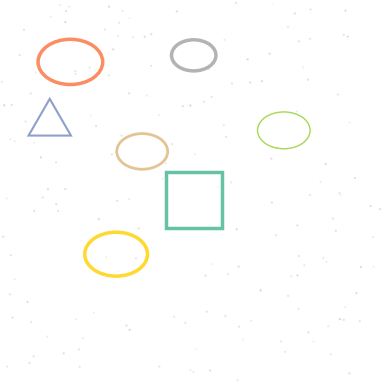[{"shape": "square", "thickness": 2.5, "radius": 0.36, "center": [0.504, 0.48]}, {"shape": "oval", "thickness": 2.5, "radius": 0.42, "center": [0.183, 0.839]}, {"shape": "triangle", "thickness": 1.5, "radius": 0.32, "center": [0.129, 0.68]}, {"shape": "oval", "thickness": 1, "radius": 0.34, "center": [0.737, 0.661]}, {"shape": "oval", "thickness": 2.5, "radius": 0.41, "center": [0.302, 0.34]}, {"shape": "oval", "thickness": 2, "radius": 0.33, "center": [0.369, 0.607]}, {"shape": "oval", "thickness": 2.5, "radius": 0.29, "center": [0.503, 0.856]}]